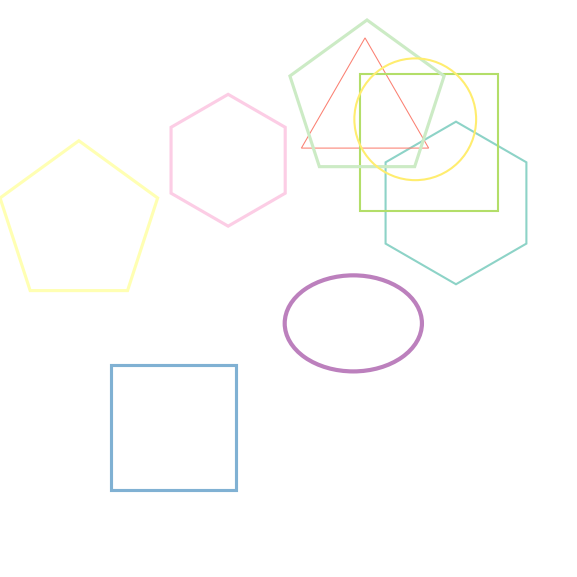[{"shape": "hexagon", "thickness": 1, "radius": 0.7, "center": [0.79, 0.648]}, {"shape": "pentagon", "thickness": 1.5, "radius": 0.72, "center": [0.137, 0.612]}, {"shape": "triangle", "thickness": 0.5, "radius": 0.64, "center": [0.632, 0.806]}, {"shape": "square", "thickness": 1.5, "radius": 0.54, "center": [0.301, 0.259]}, {"shape": "square", "thickness": 1, "radius": 0.6, "center": [0.743, 0.752]}, {"shape": "hexagon", "thickness": 1.5, "radius": 0.57, "center": [0.395, 0.722]}, {"shape": "oval", "thickness": 2, "radius": 0.59, "center": [0.612, 0.439]}, {"shape": "pentagon", "thickness": 1.5, "radius": 0.7, "center": [0.636, 0.824]}, {"shape": "circle", "thickness": 1, "radius": 0.53, "center": [0.719, 0.793]}]